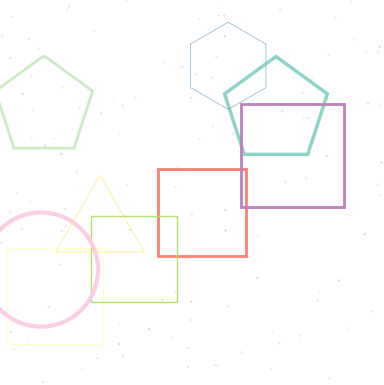[{"shape": "pentagon", "thickness": 2.5, "radius": 0.7, "center": [0.717, 0.713]}, {"shape": "square", "thickness": 0.5, "radius": 0.62, "center": [0.143, 0.232]}, {"shape": "square", "thickness": 2, "radius": 0.57, "center": [0.525, 0.448]}, {"shape": "hexagon", "thickness": 0.5, "radius": 0.57, "center": [0.593, 0.829]}, {"shape": "square", "thickness": 1, "radius": 0.56, "center": [0.348, 0.328]}, {"shape": "circle", "thickness": 3, "radius": 0.74, "center": [0.106, 0.3]}, {"shape": "square", "thickness": 2, "radius": 0.67, "center": [0.76, 0.596]}, {"shape": "pentagon", "thickness": 2, "radius": 0.66, "center": [0.114, 0.723]}, {"shape": "triangle", "thickness": 0.5, "radius": 0.66, "center": [0.26, 0.412]}]